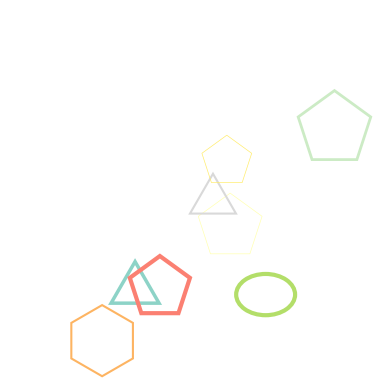[{"shape": "triangle", "thickness": 2.5, "radius": 0.36, "center": [0.351, 0.249]}, {"shape": "pentagon", "thickness": 0.5, "radius": 0.44, "center": [0.598, 0.411]}, {"shape": "pentagon", "thickness": 3, "radius": 0.41, "center": [0.415, 0.253]}, {"shape": "hexagon", "thickness": 1.5, "radius": 0.46, "center": [0.265, 0.115]}, {"shape": "oval", "thickness": 3, "radius": 0.38, "center": [0.69, 0.235]}, {"shape": "triangle", "thickness": 1.5, "radius": 0.34, "center": [0.553, 0.48]}, {"shape": "pentagon", "thickness": 2, "radius": 0.5, "center": [0.869, 0.666]}, {"shape": "pentagon", "thickness": 0.5, "radius": 0.34, "center": [0.589, 0.581]}]